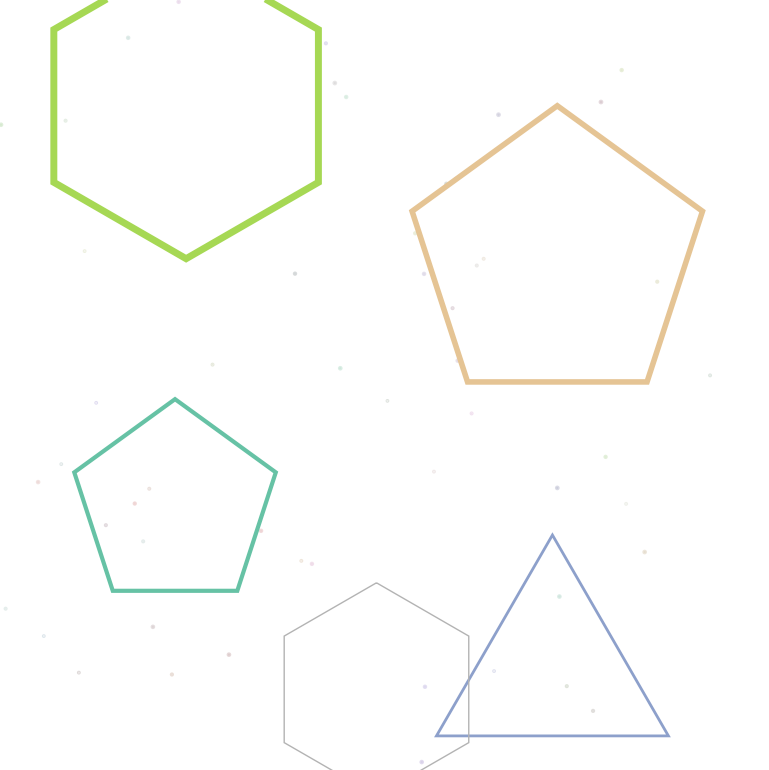[{"shape": "pentagon", "thickness": 1.5, "radius": 0.69, "center": [0.227, 0.344]}, {"shape": "triangle", "thickness": 1, "radius": 0.87, "center": [0.717, 0.131]}, {"shape": "hexagon", "thickness": 2.5, "radius": 0.99, "center": [0.242, 0.862]}, {"shape": "pentagon", "thickness": 2, "radius": 0.99, "center": [0.724, 0.664]}, {"shape": "hexagon", "thickness": 0.5, "radius": 0.69, "center": [0.489, 0.105]}]